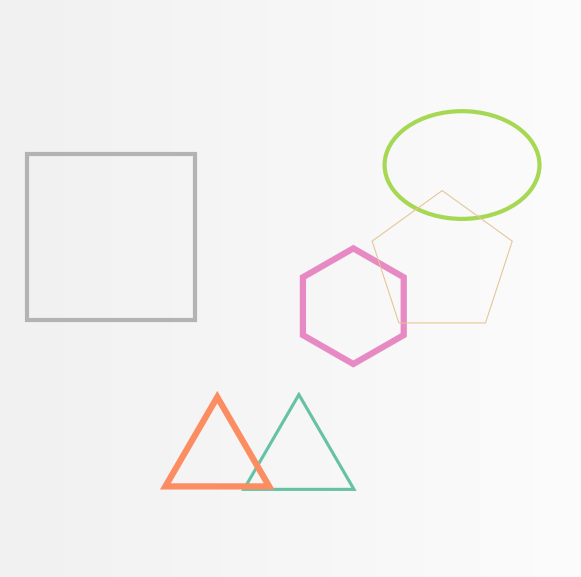[{"shape": "triangle", "thickness": 1.5, "radius": 0.55, "center": [0.514, 0.206]}, {"shape": "triangle", "thickness": 3, "radius": 0.52, "center": [0.374, 0.208]}, {"shape": "hexagon", "thickness": 3, "radius": 0.5, "center": [0.608, 0.469]}, {"shape": "oval", "thickness": 2, "radius": 0.67, "center": [0.795, 0.713]}, {"shape": "pentagon", "thickness": 0.5, "radius": 0.63, "center": [0.761, 0.542]}, {"shape": "square", "thickness": 2, "radius": 0.72, "center": [0.191, 0.589]}]